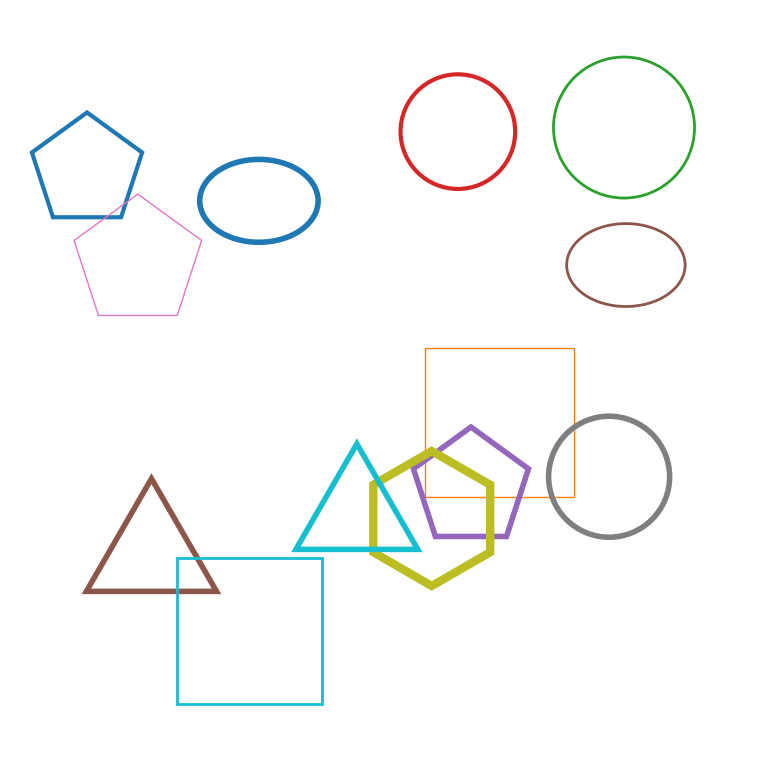[{"shape": "oval", "thickness": 2, "radius": 0.38, "center": [0.336, 0.739]}, {"shape": "pentagon", "thickness": 1.5, "radius": 0.38, "center": [0.113, 0.779]}, {"shape": "square", "thickness": 0.5, "radius": 0.48, "center": [0.649, 0.451]}, {"shape": "circle", "thickness": 1, "radius": 0.46, "center": [0.81, 0.834]}, {"shape": "circle", "thickness": 1.5, "radius": 0.37, "center": [0.595, 0.829]}, {"shape": "pentagon", "thickness": 2, "radius": 0.39, "center": [0.612, 0.367]}, {"shape": "triangle", "thickness": 2, "radius": 0.49, "center": [0.197, 0.281]}, {"shape": "oval", "thickness": 1, "radius": 0.38, "center": [0.813, 0.656]}, {"shape": "pentagon", "thickness": 0.5, "radius": 0.44, "center": [0.179, 0.661]}, {"shape": "circle", "thickness": 2, "radius": 0.39, "center": [0.791, 0.381]}, {"shape": "hexagon", "thickness": 3, "radius": 0.44, "center": [0.561, 0.327]}, {"shape": "triangle", "thickness": 2, "radius": 0.46, "center": [0.463, 0.332]}, {"shape": "square", "thickness": 1, "radius": 0.47, "center": [0.324, 0.181]}]